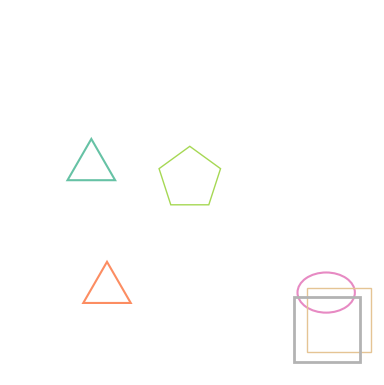[{"shape": "triangle", "thickness": 1.5, "radius": 0.36, "center": [0.237, 0.568]}, {"shape": "triangle", "thickness": 1.5, "radius": 0.36, "center": [0.278, 0.249]}, {"shape": "oval", "thickness": 1.5, "radius": 0.37, "center": [0.847, 0.24]}, {"shape": "pentagon", "thickness": 1, "radius": 0.42, "center": [0.493, 0.536]}, {"shape": "square", "thickness": 1, "radius": 0.42, "center": [0.881, 0.168]}, {"shape": "square", "thickness": 2, "radius": 0.43, "center": [0.85, 0.144]}]